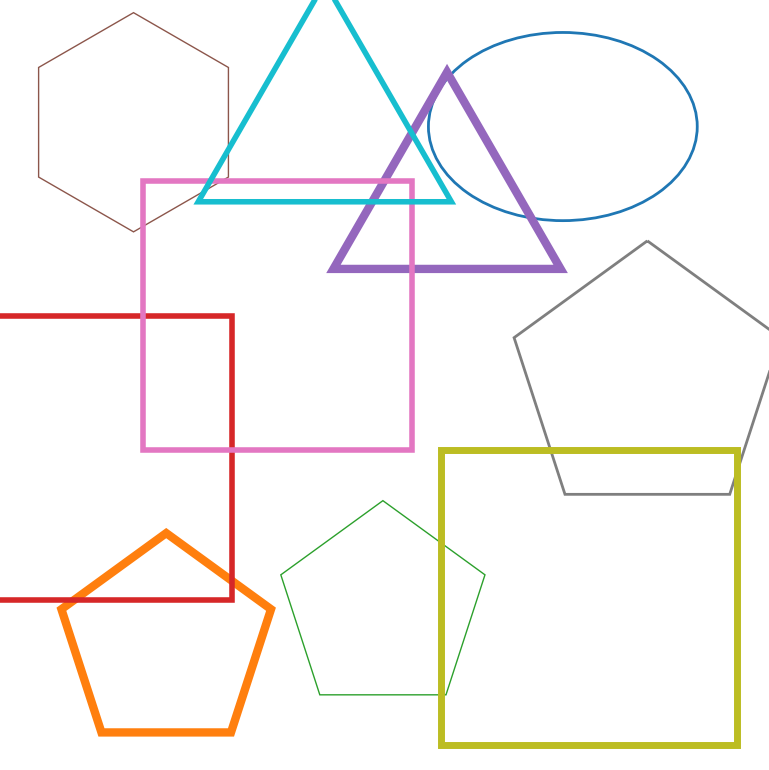[{"shape": "oval", "thickness": 1, "radius": 0.87, "center": [0.731, 0.836]}, {"shape": "pentagon", "thickness": 3, "radius": 0.72, "center": [0.216, 0.165]}, {"shape": "pentagon", "thickness": 0.5, "radius": 0.7, "center": [0.497, 0.21]}, {"shape": "square", "thickness": 2, "radius": 0.92, "center": [0.118, 0.405]}, {"shape": "triangle", "thickness": 3, "radius": 0.85, "center": [0.581, 0.736]}, {"shape": "hexagon", "thickness": 0.5, "radius": 0.71, "center": [0.173, 0.841]}, {"shape": "square", "thickness": 2, "radius": 0.87, "center": [0.36, 0.59]}, {"shape": "pentagon", "thickness": 1, "radius": 0.91, "center": [0.841, 0.505]}, {"shape": "square", "thickness": 2.5, "radius": 0.96, "center": [0.765, 0.224]}, {"shape": "triangle", "thickness": 2, "radius": 0.95, "center": [0.422, 0.833]}]